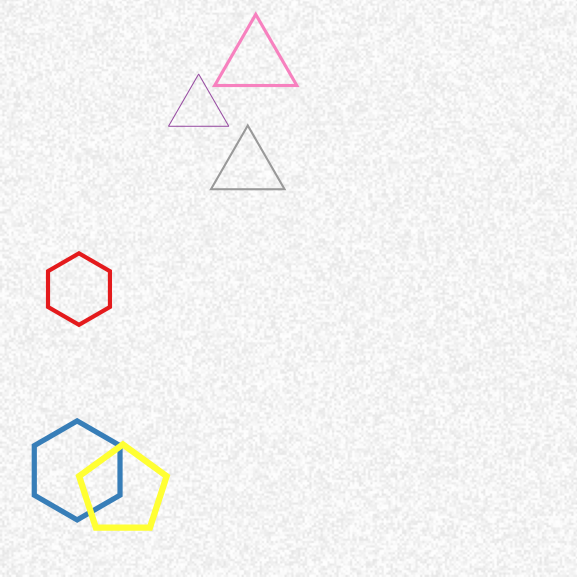[{"shape": "hexagon", "thickness": 2, "radius": 0.31, "center": [0.137, 0.499]}, {"shape": "hexagon", "thickness": 2.5, "radius": 0.43, "center": [0.134, 0.185]}, {"shape": "triangle", "thickness": 0.5, "radius": 0.3, "center": [0.344, 0.811]}, {"shape": "pentagon", "thickness": 3, "radius": 0.4, "center": [0.213, 0.15]}, {"shape": "triangle", "thickness": 1.5, "radius": 0.41, "center": [0.443, 0.892]}, {"shape": "triangle", "thickness": 1, "radius": 0.37, "center": [0.429, 0.708]}]